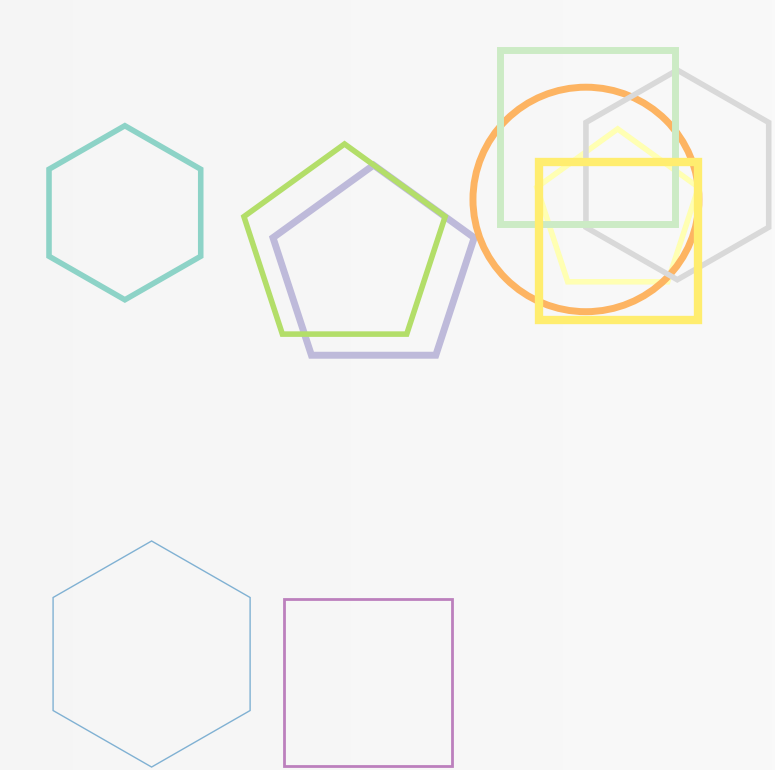[{"shape": "hexagon", "thickness": 2, "radius": 0.57, "center": [0.161, 0.724]}, {"shape": "pentagon", "thickness": 2, "radius": 0.55, "center": [0.797, 0.723]}, {"shape": "pentagon", "thickness": 2.5, "radius": 0.68, "center": [0.482, 0.649]}, {"shape": "hexagon", "thickness": 0.5, "radius": 0.73, "center": [0.196, 0.151]}, {"shape": "circle", "thickness": 2.5, "radius": 0.73, "center": [0.756, 0.741]}, {"shape": "pentagon", "thickness": 2, "radius": 0.68, "center": [0.445, 0.677]}, {"shape": "hexagon", "thickness": 2, "radius": 0.68, "center": [0.874, 0.773]}, {"shape": "square", "thickness": 1, "radius": 0.54, "center": [0.474, 0.113]}, {"shape": "square", "thickness": 2.5, "radius": 0.57, "center": [0.758, 0.822]}, {"shape": "square", "thickness": 3, "radius": 0.51, "center": [0.798, 0.687]}]